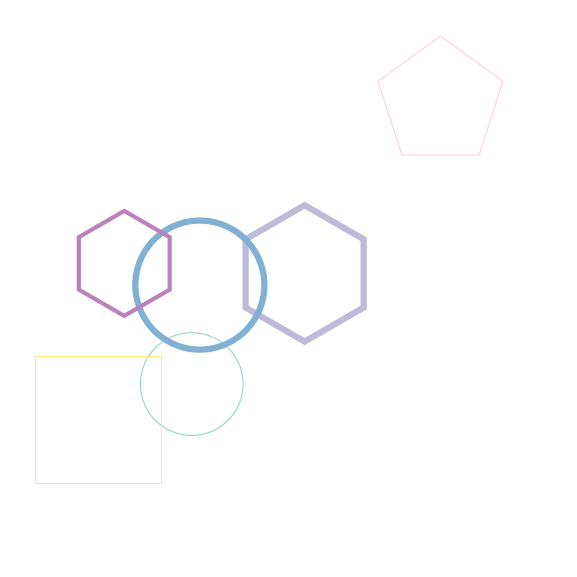[{"shape": "circle", "thickness": 0.5, "radius": 0.44, "center": [0.332, 0.334]}, {"shape": "hexagon", "thickness": 3, "radius": 0.59, "center": [0.528, 0.526]}, {"shape": "circle", "thickness": 3, "radius": 0.56, "center": [0.346, 0.505]}, {"shape": "pentagon", "thickness": 0.5, "radius": 0.57, "center": [0.763, 0.823]}, {"shape": "hexagon", "thickness": 2, "radius": 0.45, "center": [0.215, 0.543]}, {"shape": "square", "thickness": 0.5, "radius": 0.55, "center": [0.17, 0.273]}]